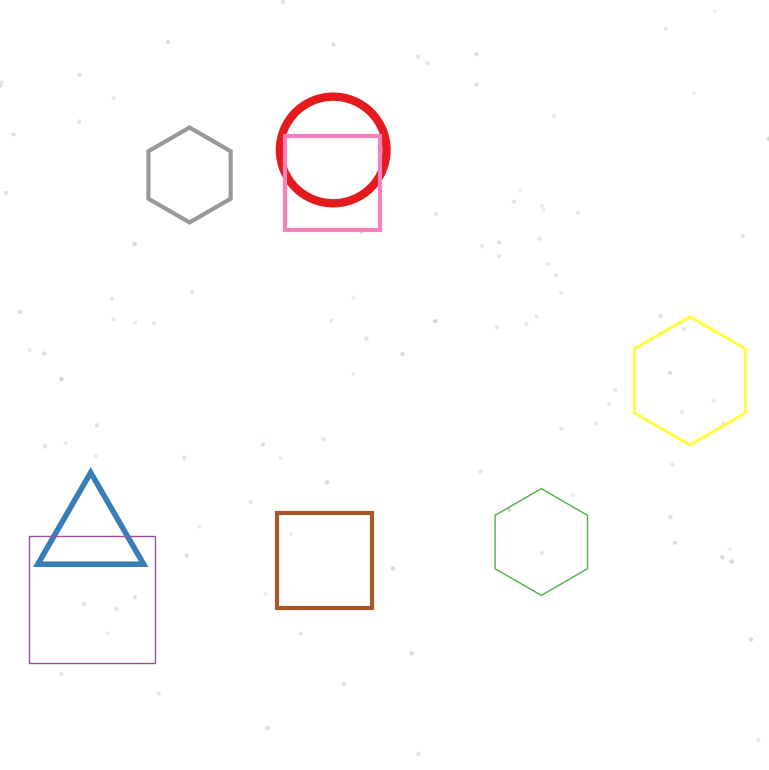[{"shape": "circle", "thickness": 3, "radius": 0.35, "center": [0.433, 0.805]}, {"shape": "triangle", "thickness": 2, "radius": 0.4, "center": [0.118, 0.307]}, {"shape": "hexagon", "thickness": 0.5, "radius": 0.35, "center": [0.703, 0.296]}, {"shape": "square", "thickness": 0.5, "radius": 0.41, "center": [0.119, 0.222]}, {"shape": "hexagon", "thickness": 1, "radius": 0.42, "center": [0.896, 0.505]}, {"shape": "square", "thickness": 1.5, "radius": 0.31, "center": [0.422, 0.272]}, {"shape": "square", "thickness": 1.5, "radius": 0.31, "center": [0.432, 0.762]}, {"shape": "hexagon", "thickness": 1.5, "radius": 0.31, "center": [0.246, 0.773]}]